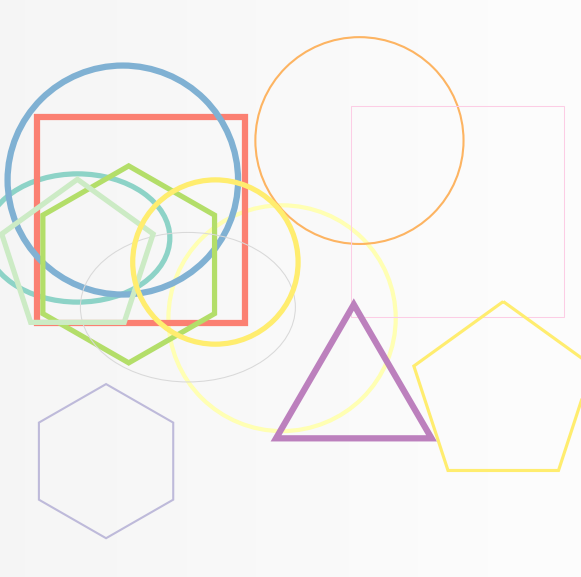[{"shape": "oval", "thickness": 2.5, "radius": 0.79, "center": [0.134, 0.587]}, {"shape": "circle", "thickness": 2, "radius": 0.98, "center": [0.485, 0.448]}, {"shape": "hexagon", "thickness": 1, "radius": 0.67, "center": [0.182, 0.201]}, {"shape": "square", "thickness": 3, "radius": 0.89, "center": [0.243, 0.618]}, {"shape": "circle", "thickness": 3, "radius": 0.99, "center": [0.211, 0.687]}, {"shape": "circle", "thickness": 1, "radius": 0.9, "center": [0.618, 0.756]}, {"shape": "hexagon", "thickness": 2.5, "radius": 0.85, "center": [0.221, 0.541]}, {"shape": "square", "thickness": 0.5, "radius": 0.92, "center": [0.787, 0.633]}, {"shape": "oval", "thickness": 0.5, "radius": 0.92, "center": [0.323, 0.467]}, {"shape": "triangle", "thickness": 3, "radius": 0.77, "center": [0.609, 0.317]}, {"shape": "pentagon", "thickness": 2.5, "radius": 0.68, "center": [0.133, 0.552]}, {"shape": "circle", "thickness": 2.5, "radius": 0.71, "center": [0.371, 0.545]}, {"shape": "pentagon", "thickness": 1.5, "radius": 0.81, "center": [0.866, 0.315]}]